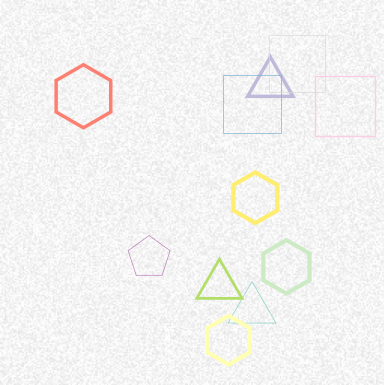[{"shape": "triangle", "thickness": 0.5, "radius": 0.36, "center": [0.655, 0.197]}, {"shape": "hexagon", "thickness": 3, "radius": 0.32, "center": [0.594, 0.116]}, {"shape": "triangle", "thickness": 2.5, "radius": 0.34, "center": [0.702, 0.784]}, {"shape": "hexagon", "thickness": 2.5, "radius": 0.41, "center": [0.217, 0.75]}, {"shape": "square", "thickness": 0.5, "radius": 0.37, "center": [0.654, 0.73]}, {"shape": "triangle", "thickness": 2, "radius": 0.34, "center": [0.57, 0.259]}, {"shape": "square", "thickness": 1, "radius": 0.39, "center": [0.896, 0.725]}, {"shape": "square", "thickness": 0.5, "radius": 0.37, "center": [0.772, 0.836]}, {"shape": "pentagon", "thickness": 0.5, "radius": 0.29, "center": [0.387, 0.331]}, {"shape": "hexagon", "thickness": 3, "radius": 0.35, "center": [0.744, 0.307]}, {"shape": "hexagon", "thickness": 3, "radius": 0.33, "center": [0.663, 0.487]}]